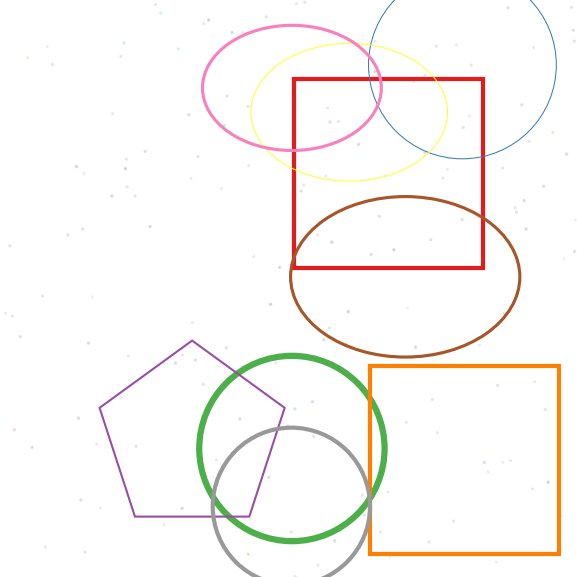[{"shape": "square", "thickness": 2, "radius": 0.82, "center": [0.672, 0.699]}, {"shape": "circle", "thickness": 0.5, "radius": 0.81, "center": [0.801, 0.887]}, {"shape": "circle", "thickness": 3, "radius": 0.8, "center": [0.505, 0.223]}, {"shape": "pentagon", "thickness": 1, "radius": 0.84, "center": [0.333, 0.241]}, {"shape": "square", "thickness": 2, "radius": 0.82, "center": [0.805, 0.203]}, {"shape": "oval", "thickness": 0.5, "radius": 0.85, "center": [0.605, 0.805]}, {"shape": "oval", "thickness": 1.5, "radius": 0.99, "center": [0.702, 0.52]}, {"shape": "oval", "thickness": 1.5, "radius": 0.77, "center": [0.506, 0.847]}, {"shape": "circle", "thickness": 2, "radius": 0.68, "center": [0.505, 0.122]}]